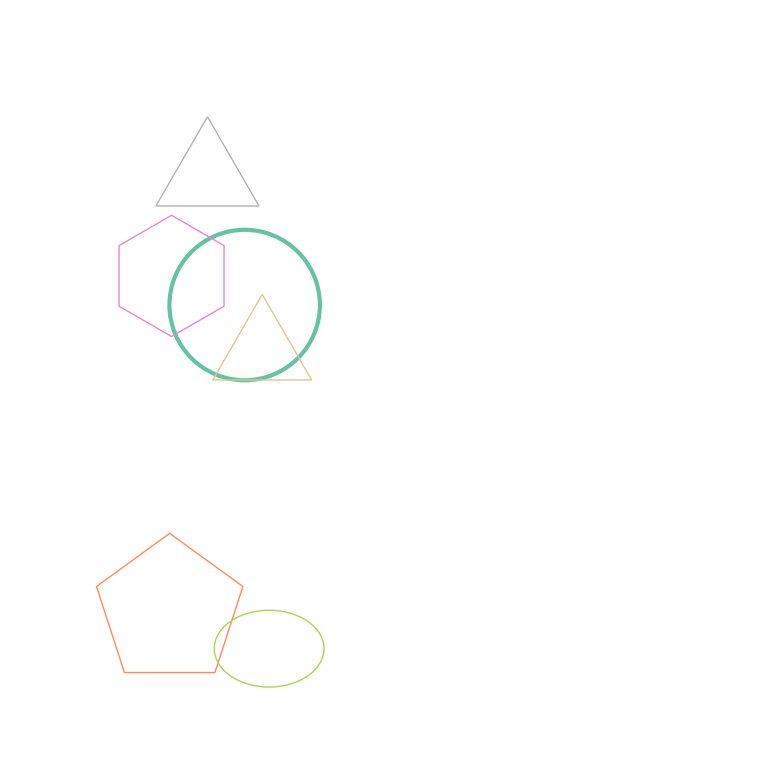[{"shape": "circle", "thickness": 1.5, "radius": 0.49, "center": [0.318, 0.604]}, {"shape": "pentagon", "thickness": 0.5, "radius": 0.5, "center": [0.22, 0.207]}, {"shape": "hexagon", "thickness": 0.5, "radius": 0.39, "center": [0.223, 0.642]}, {"shape": "oval", "thickness": 0.5, "radius": 0.36, "center": [0.35, 0.158]}, {"shape": "triangle", "thickness": 0.5, "radius": 0.37, "center": [0.341, 0.544]}, {"shape": "triangle", "thickness": 0.5, "radius": 0.39, "center": [0.269, 0.771]}]